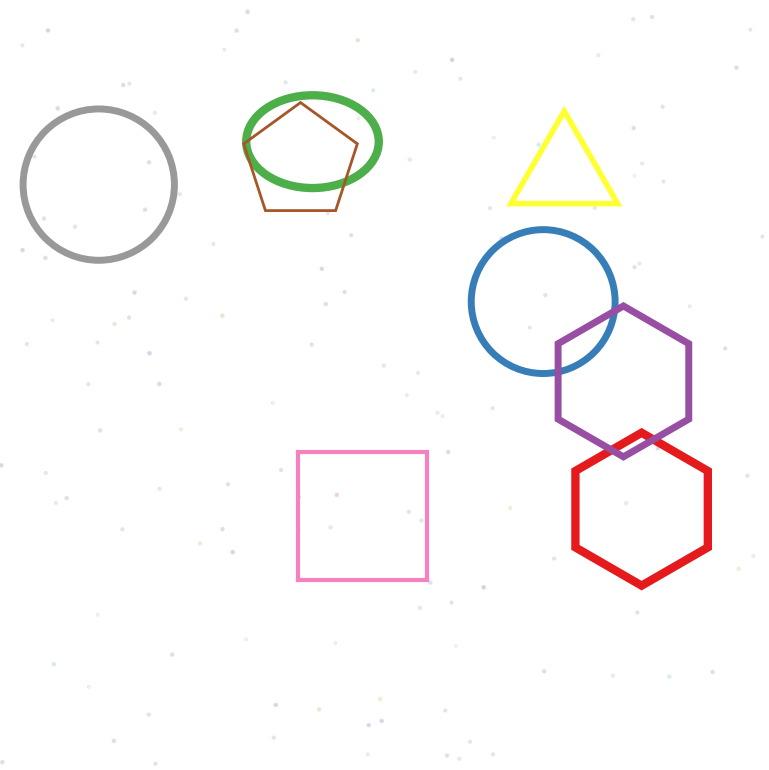[{"shape": "hexagon", "thickness": 3, "radius": 0.5, "center": [0.833, 0.339]}, {"shape": "circle", "thickness": 2.5, "radius": 0.47, "center": [0.705, 0.608]}, {"shape": "oval", "thickness": 3, "radius": 0.43, "center": [0.406, 0.816]}, {"shape": "hexagon", "thickness": 2.5, "radius": 0.49, "center": [0.81, 0.505]}, {"shape": "triangle", "thickness": 2, "radius": 0.4, "center": [0.733, 0.776]}, {"shape": "pentagon", "thickness": 1, "radius": 0.39, "center": [0.39, 0.789]}, {"shape": "square", "thickness": 1.5, "radius": 0.42, "center": [0.471, 0.33]}, {"shape": "circle", "thickness": 2.5, "radius": 0.49, "center": [0.128, 0.76]}]